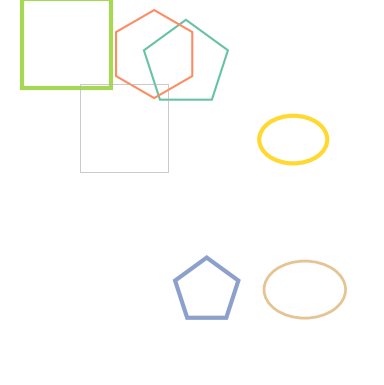[{"shape": "pentagon", "thickness": 1.5, "radius": 0.57, "center": [0.483, 0.834]}, {"shape": "hexagon", "thickness": 1.5, "radius": 0.57, "center": [0.4, 0.86]}, {"shape": "pentagon", "thickness": 3, "radius": 0.43, "center": [0.537, 0.245]}, {"shape": "square", "thickness": 3, "radius": 0.58, "center": [0.172, 0.887]}, {"shape": "oval", "thickness": 3, "radius": 0.44, "center": [0.762, 0.637]}, {"shape": "oval", "thickness": 2, "radius": 0.53, "center": [0.792, 0.248]}, {"shape": "square", "thickness": 0.5, "radius": 0.57, "center": [0.322, 0.667]}]